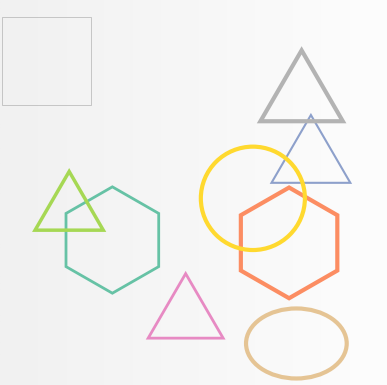[{"shape": "hexagon", "thickness": 2, "radius": 0.69, "center": [0.29, 0.377]}, {"shape": "hexagon", "thickness": 3, "radius": 0.72, "center": [0.746, 0.369]}, {"shape": "triangle", "thickness": 1.5, "radius": 0.59, "center": [0.802, 0.584]}, {"shape": "triangle", "thickness": 2, "radius": 0.56, "center": [0.479, 0.178]}, {"shape": "triangle", "thickness": 2.5, "radius": 0.51, "center": [0.179, 0.453]}, {"shape": "circle", "thickness": 3, "radius": 0.67, "center": [0.653, 0.485]}, {"shape": "oval", "thickness": 3, "radius": 0.65, "center": [0.765, 0.108]}, {"shape": "triangle", "thickness": 3, "radius": 0.61, "center": [0.778, 0.746]}, {"shape": "square", "thickness": 0.5, "radius": 0.57, "center": [0.12, 0.842]}]